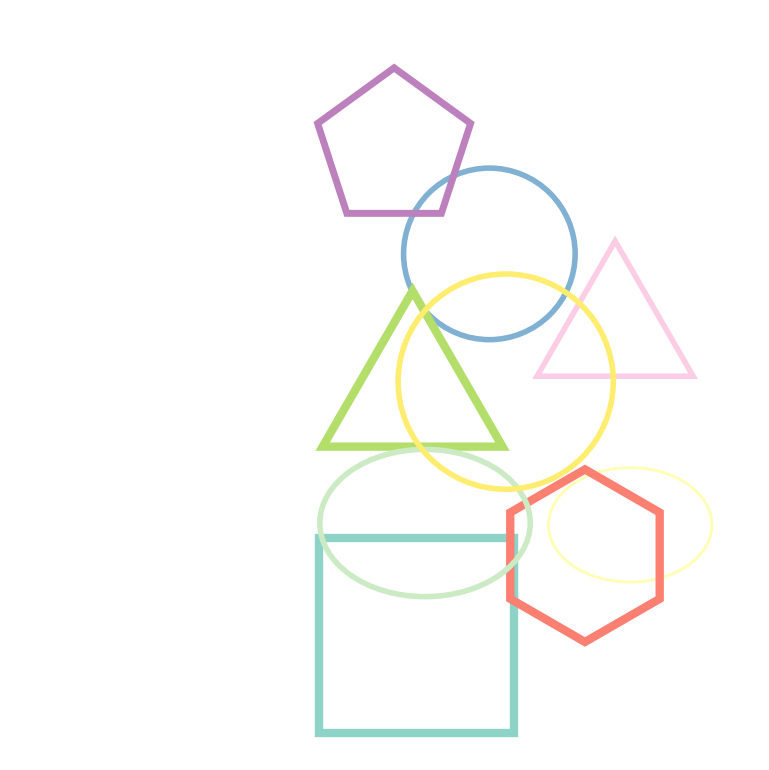[{"shape": "square", "thickness": 3, "radius": 0.63, "center": [0.541, 0.175]}, {"shape": "oval", "thickness": 1, "radius": 0.53, "center": [0.818, 0.318]}, {"shape": "hexagon", "thickness": 3, "radius": 0.56, "center": [0.76, 0.278]}, {"shape": "circle", "thickness": 2, "radius": 0.56, "center": [0.636, 0.67]}, {"shape": "triangle", "thickness": 3, "radius": 0.67, "center": [0.536, 0.487]}, {"shape": "triangle", "thickness": 2, "radius": 0.59, "center": [0.799, 0.57]}, {"shape": "pentagon", "thickness": 2.5, "radius": 0.52, "center": [0.512, 0.807]}, {"shape": "oval", "thickness": 2, "radius": 0.68, "center": [0.552, 0.321]}, {"shape": "circle", "thickness": 2, "radius": 0.7, "center": [0.657, 0.504]}]